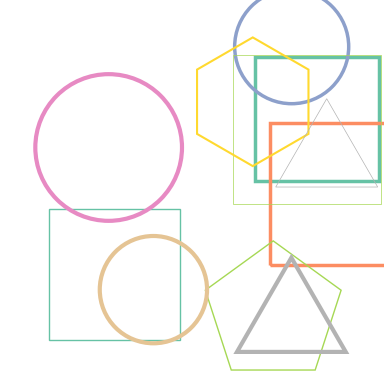[{"shape": "square", "thickness": 2.5, "radius": 0.8, "center": [0.823, 0.691]}, {"shape": "square", "thickness": 1, "radius": 0.85, "center": [0.298, 0.288]}, {"shape": "square", "thickness": 2.5, "radius": 0.92, "center": [0.885, 0.496]}, {"shape": "circle", "thickness": 2.5, "radius": 0.74, "center": [0.758, 0.879]}, {"shape": "circle", "thickness": 3, "radius": 0.95, "center": [0.282, 0.617]}, {"shape": "square", "thickness": 0.5, "radius": 0.97, "center": [0.797, 0.664]}, {"shape": "pentagon", "thickness": 1, "radius": 0.93, "center": [0.71, 0.189]}, {"shape": "hexagon", "thickness": 1.5, "radius": 0.84, "center": [0.657, 0.736]}, {"shape": "circle", "thickness": 3, "radius": 0.7, "center": [0.398, 0.248]}, {"shape": "triangle", "thickness": 0.5, "radius": 0.76, "center": [0.849, 0.591]}, {"shape": "triangle", "thickness": 3, "radius": 0.82, "center": [0.757, 0.168]}]